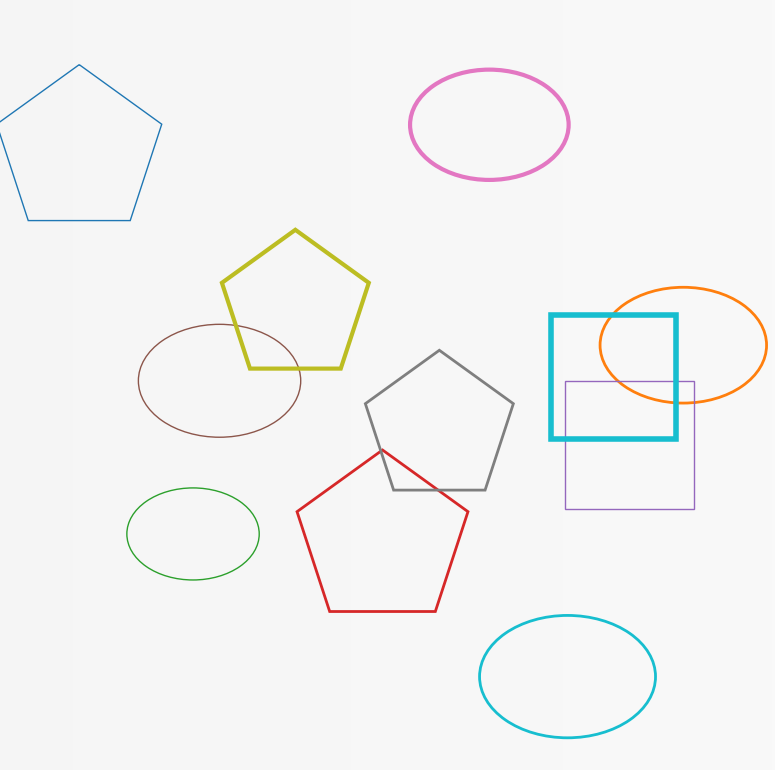[{"shape": "pentagon", "thickness": 0.5, "radius": 0.56, "center": [0.102, 0.804]}, {"shape": "oval", "thickness": 1, "radius": 0.54, "center": [0.882, 0.552]}, {"shape": "oval", "thickness": 0.5, "radius": 0.43, "center": [0.249, 0.307]}, {"shape": "pentagon", "thickness": 1, "radius": 0.58, "center": [0.494, 0.3]}, {"shape": "square", "thickness": 0.5, "radius": 0.42, "center": [0.812, 0.422]}, {"shape": "oval", "thickness": 0.5, "radius": 0.52, "center": [0.283, 0.505]}, {"shape": "oval", "thickness": 1.5, "radius": 0.51, "center": [0.631, 0.838]}, {"shape": "pentagon", "thickness": 1, "radius": 0.5, "center": [0.567, 0.445]}, {"shape": "pentagon", "thickness": 1.5, "radius": 0.5, "center": [0.381, 0.602]}, {"shape": "oval", "thickness": 1, "radius": 0.57, "center": [0.732, 0.121]}, {"shape": "square", "thickness": 2, "radius": 0.4, "center": [0.792, 0.511]}]